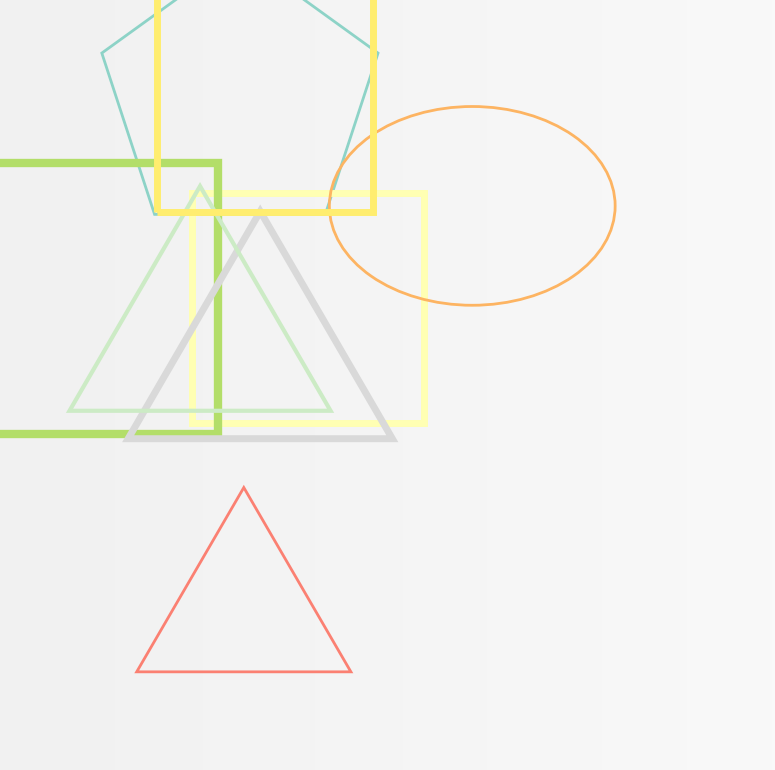[{"shape": "pentagon", "thickness": 1, "radius": 0.94, "center": [0.31, 0.873]}, {"shape": "square", "thickness": 2.5, "radius": 0.75, "center": [0.397, 0.6]}, {"shape": "triangle", "thickness": 1, "radius": 0.8, "center": [0.315, 0.207]}, {"shape": "oval", "thickness": 1, "radius": 0.92, "center": [0.609, 0.733]}, {"shape": "square", "thickness": 3, "radius": 0.88, "center": [0.105, 0.612]}, {"shape": "triangle", "thickness": 2.5, "radius": 0.98, "center": [0.336, 0.529]}, {"shape": "triangle", "thickness": 1.5, "radius": 0.97, "center": [0.258, 0.564]}, {"shape": "square", "thickness": 2.5, "radius": 0.7, "center": [0.342, 0.863]}]